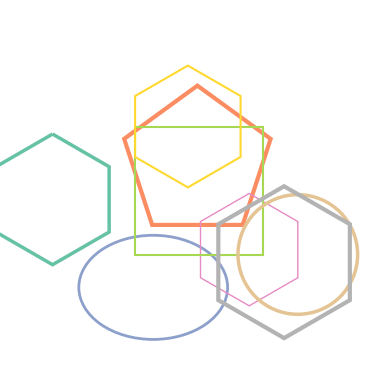[{"shape": "hexagon", "thickness": 2.5, "radius": 0.85, "center": [0.137, 0.482]}, {"shape": "pentagon", "thickness": 3, "radius": 1.0, "center": [0.513, 0.578]}, {"shape": "oval", "thickness": 2, "radius": 0.97, "center": [0.398, 0.254]}, {"shape": "hexagon", "thickness": 1, "radius": 0.73, "center": [0.647, 0.352]}, {"shape": "square", "thickness": 1.5, "radius": 0.83, "center": [0.518, 0.504]}, {"shape": "hexagon", "thickness": 1.5, "radius": 0.79, "center": [0.488, 0.671]}, {"shape": "circle", "thickness": 2.5, "radius": 0.78, "center": [0.774, 0.339]}, {"shape": "hexagon", "thickness": 3, "radius": 0.99, "center": [0.738, 0.319]}]